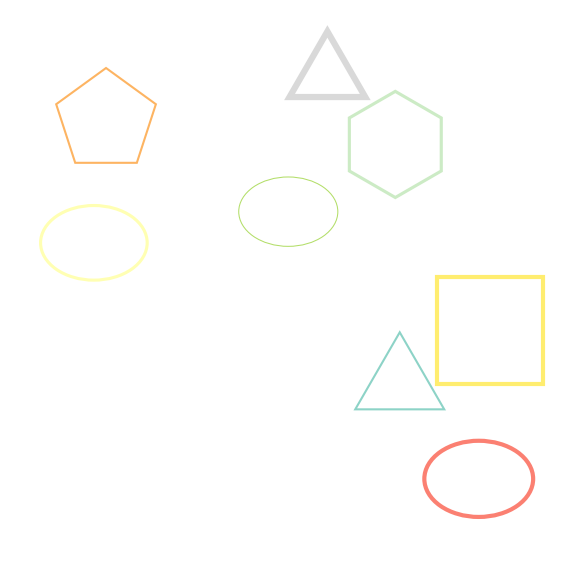[{"shape": "triangle", "thickness": 1, "radius": 0.44, "center": [0.692, 0.335]}, {"shape": "oval", "thickness": 1.5, "radius": 0.46, "center": [0.163, 0.579]}, {"shape": "oval", "thickness": 2, "radius": 0.47, "center": [0.829, 0.17]}, {"shape": "pentagon", "thickness": 1, "radius": 0.45, "center": [0.184, 0.791]}, {"shape": "oval", "thickness": 0.5, "radius": 0.43, "center": [0.499, 0.633]}, {"shape": "triangle", "thickness": 3, "radius": 0.38, "center": [0.567, 0.869]}, {"shape": "hexagon", "thickness": 1.5, "radius": 0.46, "center": [0.685, 0.749]}, {"shape": "square", "thickness": 2, "radius": 0.46, "center": [0.848, 0.427]}]